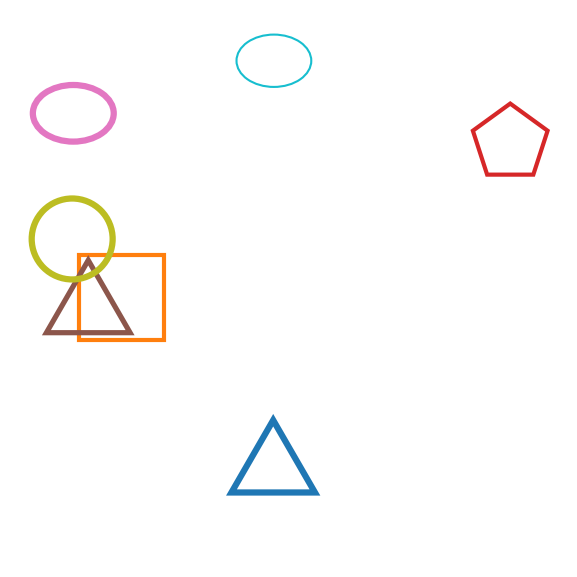[{"shape": "triangle", "thickness": 3, "radius": 0.42, "center": [0.473, 0.188]}, {"shape": "square", "thickness": 2, "radius": 0.37, "center": [0.211, 0.484]}, {"shape": "pentagon", "thickness": 2, "radius": 0.34, "center": [0.884, 0.752]}, {"shape": "triangle", "thickness": 2.5, "radius": 0.42, "center": [0.153, 0.465]}, {"shape": "oval", "thickness": 3, "radius": 0.35, "center": [0.127, 0.803]}, {"shape": "circle", "thickness": 3, "radius": 0.35, "center": [0.125, 0.585]}, {"shape": "oval", "thickness": 1, "radius": 0.32, "center": [0.474, 0.894]}]